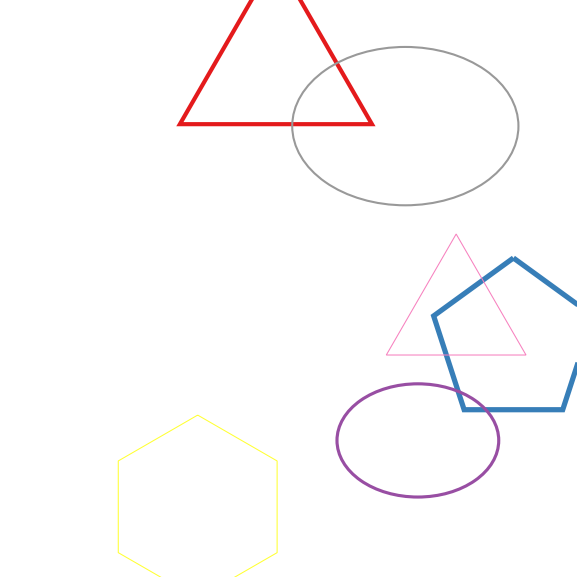[{"shape": "triangle", "thickness": 2, "radius": 0.96, "center": [0.478, 0.88]}, {"shape": "pentagon", "thickness": 2.5, "radius": 0.73, "center": [0.889, 0.407]}, {"shape": "oval", "thickness": 1.5, "radius": 0.7, "center": [0.724, 0.236]}, {"shape": "hexagon", "thickness": 0.5, "radius": 0.79, "center": [0.342, 0.122]}, {"shape": "triangle", "thickness": 0.5, "radius": 0.7, "center": [0.79, 0.454]}, {"shape": "oval", "thickness": 1, "radius": 0.98, "center": [0.702, 0.781]}]